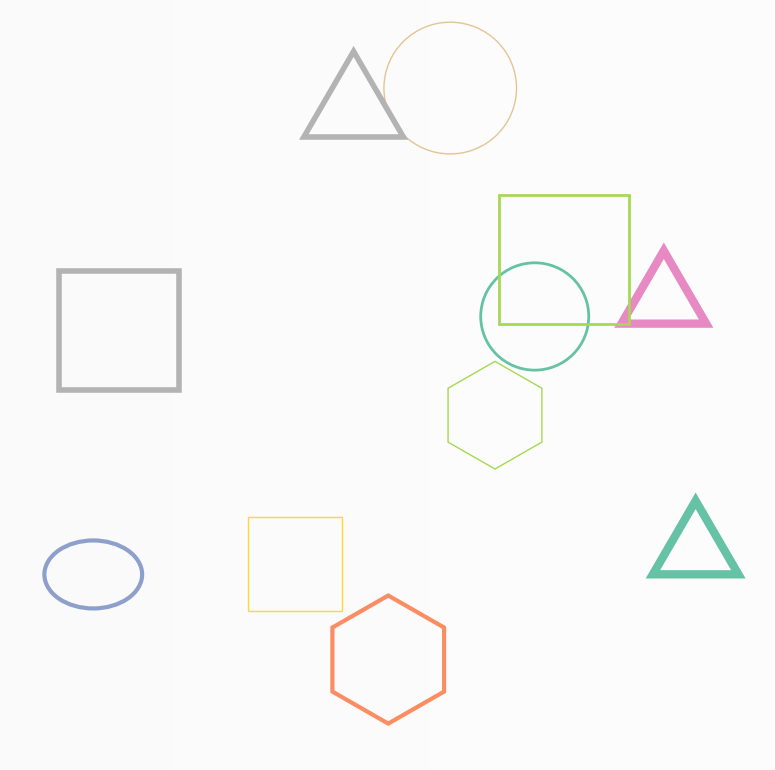[{"shape": "circle", "thickness": 1, "radius": 0.35, "center": [0.69, 0.589]}, {"shape": "triangle", "thickness": 3, "radius": 0.32, "center": [0.898, 0.286]}, {"shape": "hexagon", "thickness": 1.5, "radius": 0.42, "center": [0.501, 0.143]}, {"shape": "oval", "thickness": 1.5, "radius": 0.32, "center": [0.12, 0.254]}, {"shape": "triangle", "thickness": 3, "radius": 0.32, "center": [0.857, 0.611]}, {"shape": "hexagon", "thickness": 0.5, "radius": 0.35, "center": [0.639, 0.461]}, {"shape": "square", "thickness": 1, "radius": 0.42, "center": [0.728, 0.663]}, {"shape": "square", "thickness": 0.5, "radius": 0.3, "center": [0.381, 0.267]}, {"shape": "circle", "thickness": 0.5, "radius": 0.43, "center": [0.581, 0.886]}, {"shape": "square", "thickness": 2, "radius": 0.39, "center": [0.153, 0.571]}, {"shape": "triangle", "thickness": 2, "radius": 0.37, "center": [0.456, 0.859]}]